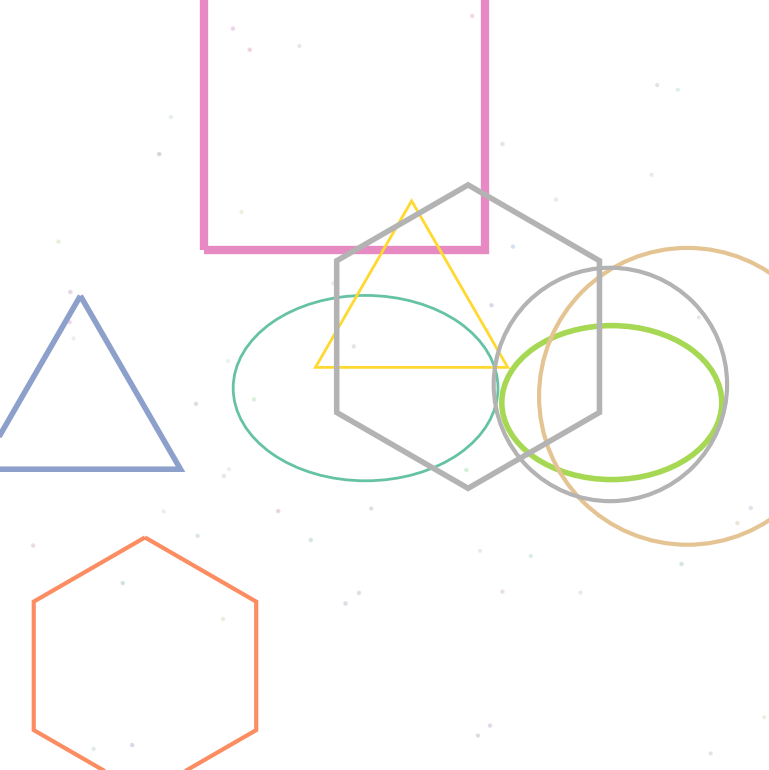[{"shape": "oval", "thickness": 1, "radius": 0.86, "center": [0.475, 0.496]}, {"shape": "hexagon", "thickness": 1.5, "radius": 0.83, "center": [0.188, 0.135]}, {"shape": "triangle", "thickness": 2, "radius": 0.75, "center": [0.104, 0.466]}, {"shape": "square", "thickness": 3, "radius": 0.91, "center": [0.447, 0.859]}, {"shape": "oval", "thickness": 2, "radius": 0.71, "center": [0.795, 0.477]}, {"shape": "triangle", "thickness": 1, "radius": 0.72, "center": [0.535, 0.595]}, {"shape": "circle", "thickness": 1.5, "radius": 0.96, "center": [0.893, 0.485]}, {"shape": "circle", "thickness": 1.5, "radius": 0.76, "center": [0.793, 0.501]}, {"shape": "hexagon", "thickness": 2, "radius": 0.99, "center": [0.608, 0.563]}]